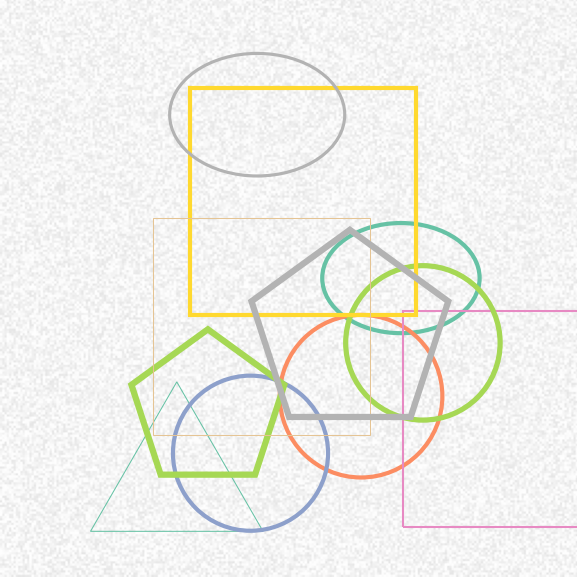[{"shape": "oval", "thickness": 2, "radius": 0.68, "center": [0.694, 0.518]}, {"shape": "triangle", "thickness": 0.5, "radius": 0.86, "center": [0.306, 0.165]}, {"shape": "circle", "thickness": 2, "radius": 0.7, "center": [0.625, 0.313]}, {"shape": "circle", "thickness": 2, "radius": 0.67, "center": [0.434, 0.214]}, {"shape": "square", "thickness": 1, "radius": 0.94, "center": [0.886, 0.273]}, {"shape": "circle", "thickness": 2.5, "radius": 0.67, "center": [0.732, 0.405]}, {"shape": "pentagon", "thickness": 3, "radius": 0.7, "center": [0.36, 0.29]}, {"shape": "square", "thickness": 2, "radius": 0.98, "center": [0.525, 0.651]}, {"shape": "square", "thickness": 0.5, "radius": 0.94, "center": [0.453, 0.434]}, {"shape": "pentagon", "thickness": 3, "radius": 0.9, "center": [0.606, 0.422]}, {"shape": "oval", "thickness": 1.5, "radius": 0.76, "center": [0.445, 0.801]}]